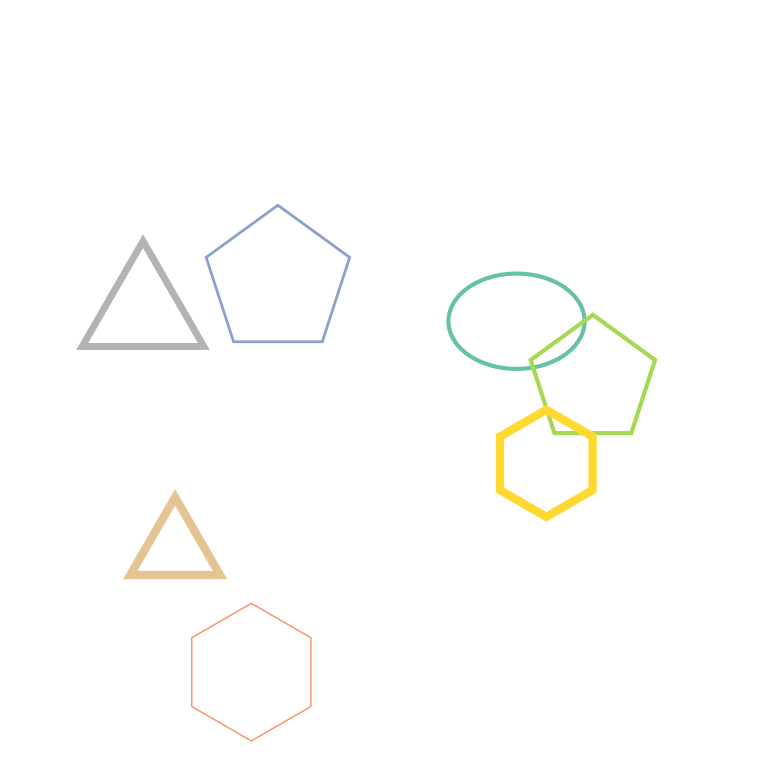[{"shape": "oval", "thickness": 1.5, "radius": 0.44, "center": [0.671, 0.583]}, {"shape": "hexagon", "thickness": 0.5, "radius": 0.45, "center": [0.326, 0.127]}, {"shape": "pentagon", "thickness": 1, "radius": 0.49, "center": [0.361, 0.635]}, {"shape": "pentagon", "thickness": 1.5, "radius": 0.42, "center": [0.77, 0.506]}, {"shape": "hexagon", "thickness": 3, "radius": 0.35, "center": [0.709, 0.398]}, {"shape": "triangle", "thickness": 3, "radius": 0.34, "center": [0.227, 0.287]}, {"shape": "triangle", "thickness": 2.5, "radius": 0.46, "center": [0.186, 0.596]}]